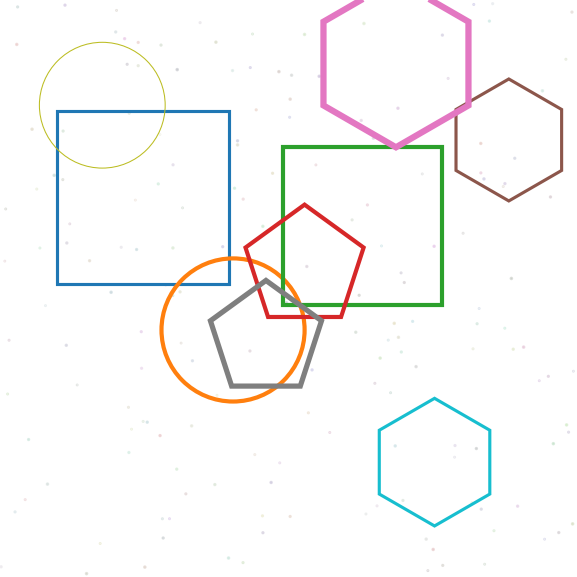[{"shape": "square", "thickness": 1.5, "radius": 0.75, "center": [0.247, 0.657]}, {"shape": "circle", "thickness": 2, "radius": 0.62, "center": [0.404, 0.428]}, {"shape": "square", "thickness": 2, "radius": 0.68, "center": [0.628, 0.609]}, {"shape": "pentagon", "thickness": 2, "radius": 0.54, "center": [0.527, 0.537]}, {"shape": "hexagon", "thickness": 1.5, "radius": 0.53, "center": [0.881, 0.757]}, {"shape": "hexagon", "thickness": 3, "radius": 0.72, "center": [0.686, 0.889]}, {"shape": "pentagon", "thickness": 2.5, "radius": 0.51, "center": [0.461, 0.412]}, {"shape": "circle", "thickness": 0.5, "radius": 0.54, "center": [0.177, 0.817]}, {"shape": "hexagon", "thickness": 1.5, "radius": 0.55, "center": [0.752, 0.199]}]